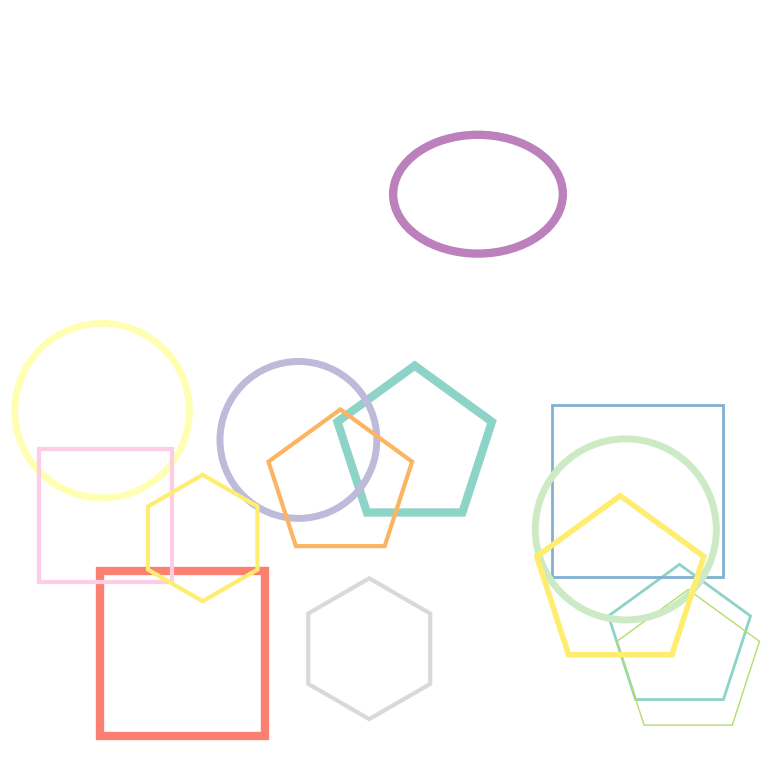[{"shape": "pentagon", "thickness": 1, "radius": 0.49, "center": [0.882, 0.17]}, {"shape": "pentagon", "thickness": 3, "radius": 0.53, "center": [0.539, 0.42]}, {"shape": "circle", "thickness": 2.5, "radius": 0.57, "center": [0.133, 0.467]}, {"shape": "circle", "thickness": 2.5, "radius": 0.51, "center": [0.388, 0.429]}, {"shape": "square", "thickness": 3, "radius": 0.54, "center": [0.237, 0.151]}, {"shape": "square", "thickness": 1, "radius": 0.56, "center": [0.828, 0.363]}, {"shape": "pentagon", "thickness": 1.5, "radius": 0.49, "center": [0.442, 0.37]}, {"shape": "pentagon", "thickness": 0.5, "radius": 0.49, "center": [0.894, 0.137]}, {"shape": "square", "thickness": 1.5, "radius": 0.43, "center": [0.137, 0.331]}, {"shape": "hexagon", "thickness": 1.5, "radius": 0.46, "center": [0.479, 0.158]}, {"shape": "oval", "thickness": 3, "radius": 0.55, "center": [0.621, 0.748]}, {"shape": "circle", "thickness": 2.5, "radius": 0.59, "center": [0.813, 0.312]}, {"shape": "hexagon", "thickness": 1.5, "radius": 0.41, "center": [0.263, 0.301]}, {"shape": "pentagon", "thickness": 2, "radius": 0.57, "center": [0.806, 0.242]}]